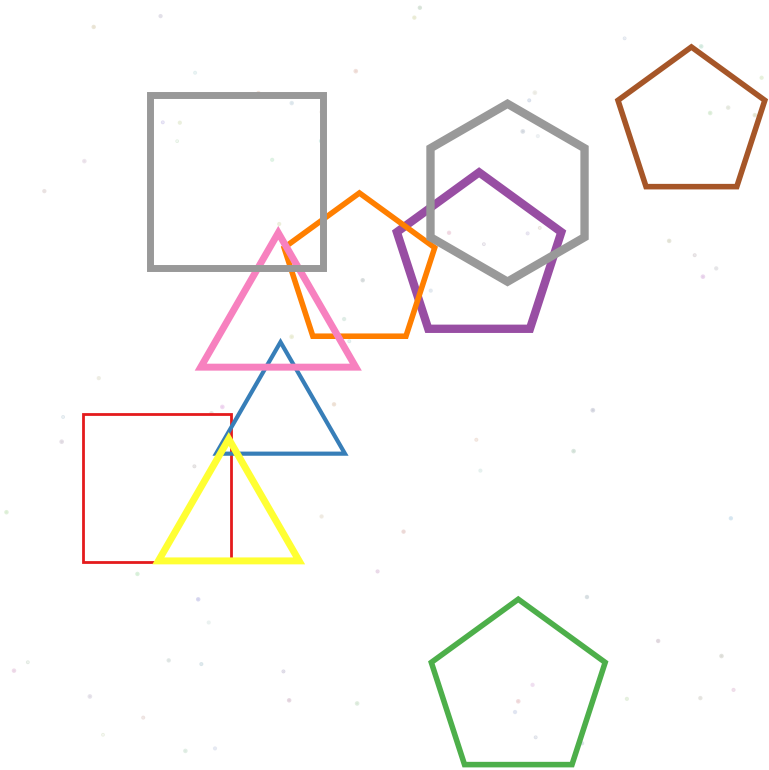[{"shape": "square", "thickness": 1, "radius": 0.48, "center": [0.204, 0.366]}, {"shape": "triangle", "thickness": 1.5, "radius": 0.48, "center": [0.364, 0.459]}, {"shape": "pentagon", "thickness": 2, "radius": 0.59, "center": [0.673, 0.103]}, {"shape": "pentagon", "thickness": 3, "radius": 0.56, "center": [0.622, 0.664]}, {"shape": "pentagon", "thickness": 2, "radius": 0.51, "center": [0.467, 0.647]}, {"shape": "triangle", "thickness": 2.5, "radius": 0.53, "center": [0.297, 0.324]}, {"shape": "pentagon", "thickness": 2, "radius": 0.5, "center": [0.898, 0.839]}, {"shape": "triangle", "thickness": 2.5, "radius": 0.58, "center": [0.361, 0.581]}, {"shape": "hexagon", "thickness": 3, "radius": 0.58, "center": [0.659, 0.75]}, {"shape": "square", "thickness": 2.5, "radius": 0.56, "center": [0.307, 0.765]}]